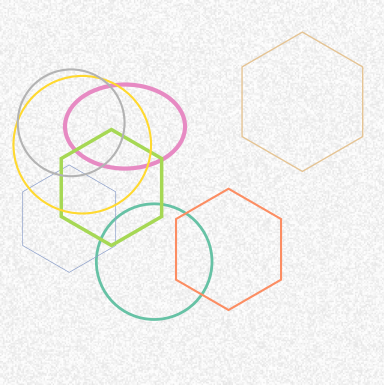[{"shape": "circle", "thickness": 2, "radius": 0.75, "center": [0.4, 0.32]}, {"shape": "hexagon", "thickness": 1.5, "radius": 0.79, "center": [0.594, 0.352]}, {"shape": "hexagon", "thickness": 0.5, "radius": 0.7, "center": [0.18, 0.432]}, {"shape": "oval", "thickness": 3, "radius": 0.78, "center": [0.325, 0.671]}, {"shape": "hexagon", "thickness": 2.5, "radius": 0.75, "center": [0.289, 0.513]}, {"shape": "circle", "thickness": 1.5, "radius": 0.89, "center": [0.214, 0.624]}, {"shape": "hexagon", "thickness": 1, "radius": 0.9, "center": [0.785, 0.736]}, {"shape": "circle", "thickness": 1.5, "radius": 0.69, "center": [0.185, 0.681]}]